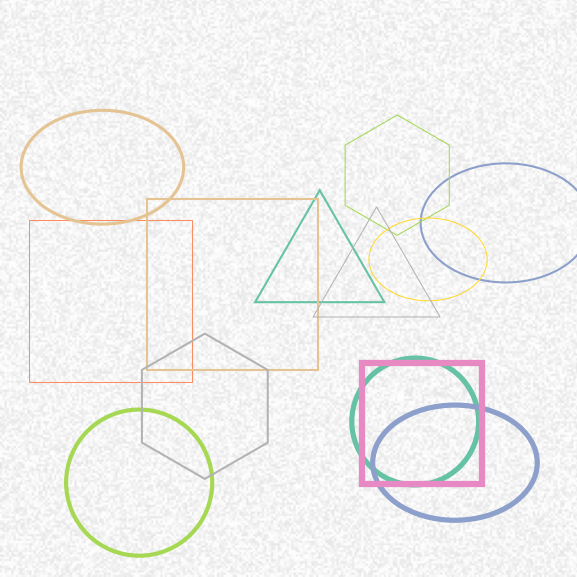[{"shape": "triangle", "thickness": 1, "radius": 0.65, "center": [0.554, 0.54]}, {"shape": "circle", "thickness": 2.5, "radius": 0.55, "center": [0.719, 0.269]}, {"shape": "square", "thickness": 0.5, "radius": 0.7, "center": [0.191, 0.478]}, {"shape": "oval", "thickness": 1, "radius": 0.74, "center": [0.876, 0.613]}, {"shape": "oval", "thickness": 2.5, "radius": 0.71, "center": [0.788, 0.198]}, {"shape": "square", "thickness": 3, "radius": 0.52, "center": [0.73, 0.266]}, {"shape": "hexagon", "thickness": 0.5, "radius": 0.52, "center": [0.688, 0.696]}, {"shape": "circle", "thickness": 2, "radius": 0.63, "center": [0.241, 0.163]}, {"shape": "oval", "thickness": 0.5, "radius": 0.51, "center": [0.741, 0.55]}, {"shape": "square", "thickness": 1, "radius": 0.74, "center": [0.403, 0.506]}, {"shape": "oval", "thickness": 1.5, "radius": 0.7, "center": [0.177, 0.71]}, {"shape": "triangle", "thickness": 0.5, "radius": 0.64, "center": [0.652, 0.514]}, {"shape": "hexagon", "thickness": 1, "radius": 0.63, "center": [0.355, 0.296]}]